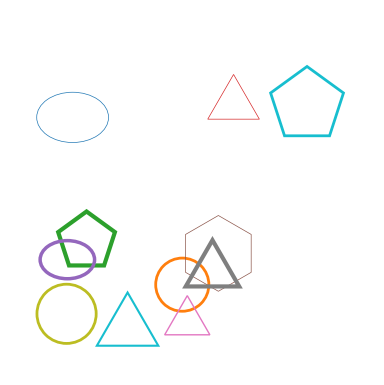[{"shape": "oval", "thickness": 0.5, "radius": 0.47, "center": [0.189, 0.695]}, {"shape": "circle", "thickness": 2, "radius": 0.35, "center": [0.473, 0.261]}, {"shape": "pentagon", "thickness": 3, "radius": 0.39, "center": [0.225, 0.373]}, {"shape": "triangle", "thickness": 0.5, "radius": 0.39, "center": [0.607, 0.729]}, {"shape": "oval", "thickness": 2.5, "radius": 0.35, "center": [0.175, 0.325]}, {"shape": "hexagon", "thickness": 0.5, "radius": 0.49, "center": [0.567, 0.342]}, {"shape": "triangle", "thickness": 1, "radius": 0.34, "center": [0.486, 0.164]}, {"shape": "triangle", "thickness": 3, "radius": 0.4, "center": [0.552, 0.296]}, {"shape": "circle", "thickness": 2, "radius": 0.38, "center": [0.173, 0.185]}, {"shape": "pentagon", "thickness": 2, "radius": 0.5, "center": [0.798, 0.728]}, {"shape": "triangle", "thickness": 1.5, "radius": 0.46, "center": [0.331, 0.148]}]